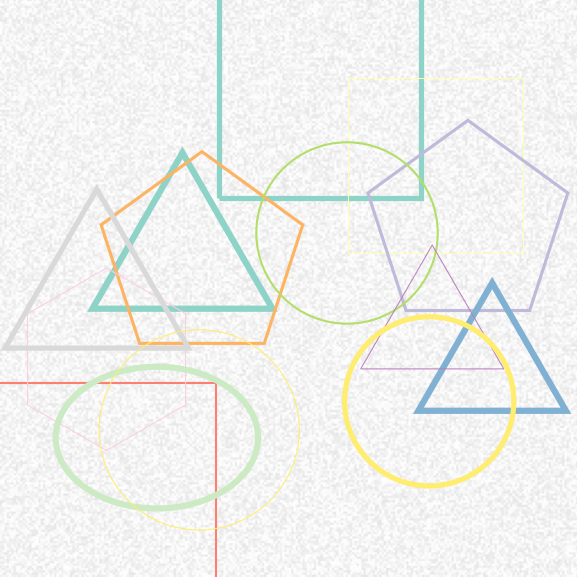[{"shape": "square", "thickness": 2.5, "radius": 0.87, "center": [0.554, 0.83]}, {"shape": "triangle", "thickness": 3, "radius": 0.9, "center": [0.316, 0.555]}, {"shape": "square", "thickness": 0.5, "radius": 0.76, "center": [0.754, 0.713]}, {"shape": "pentagon", "thickness": 1.5, "radius": 0.91, "center": [0.81, 0.609]}, {"shape": "square", "thickness": 1, "radius": 0.94, "center": [0.185, 0.147]}, {"shape": "triangle", "thickness": 3, "radius": 0.74, "center": [0.852, 0.362]}, {"shape": "pentagon", "thickness": 1.5, "radius": 0.92, "center": [0.35, 0.553]}, {"shape": "circle", "thickness": 1, "radius": 0.79, "center": [0.601, 0.596]}, {"shape": "hexagon", "thickness": 0.5, "radius": 0.79, "center": [0.184, 0.377]}, {"shape": "triangle", "thickness": 2.5, "radius": 0.92, "center": [0.168, 0.488]}, {"shape": "triangle", "thickness": 0.5, "radius": 0.72, "center": [0.748, 0.432]}, {"shape": "oval", "thickness": 3, "radius": 0.88, "center": [0.272, 0.241]}, {"shape": "circle", "thickness": 0.5, "radius": 0.87, "center": [0.345, 0.255]}, {"shape": "circle", "thickness": 2.5, "radius": 0.73, "center": [0.743, 0.304]}]